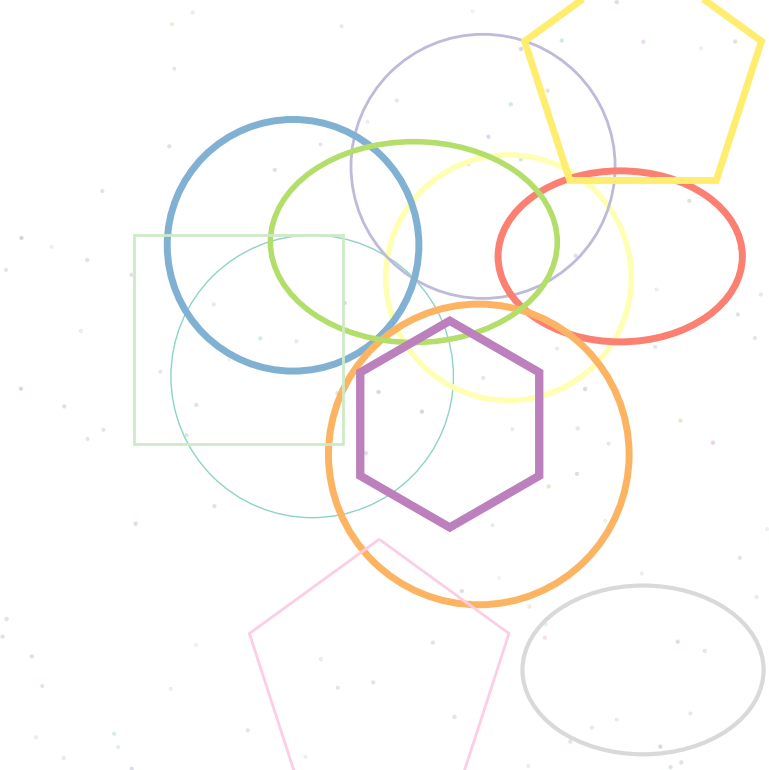[{"shape": "circle", "thickness": 0.5, "radius": 0.92, "center": [0.405, 0.511]}, {"shape": "circle", "thickness": 2, "radius": 0.8, "center": [0.66, 0.639]}, {"shape": "circle", "thickness": 1, "radius": 0.86, "center": [0.627, 0.784]}, {"shape": "oval", "thickness": 2.5, "radius": 0.79, "center": [0.805, 0.667]}, {"shape": "circle", "thickness": 2.5, "radius": 0.82, "center": [0.381, 0.681]}, {"shape": "circle", "thickness": 2.5, "radius": 0.98, "center": [0.622, 0.41]}, {"shape": "oval", "thickness": 2, "radius": 0.93, "center": [0.537, 0.686]}, {"shape": "pentagon", "thickness": 1, "radius": 0.89, "center": [0.492, 0.122]}, {"shape": "oval", "thickness": 1.5, "radius": 0.78, "center": [0.835, 0.13]}, {"shape": "hexagon", "thickness": 3, "radius": 0.67, "center": [0.584, 0.449]}, {"shape": "square", "thickness": 1, "radius": 0.68, "center": [0.309, 0.559]}, {"shape": "pentagon", "thickness": 2.5, "radius": 0.81, "center": [0.835, 0.896]}]